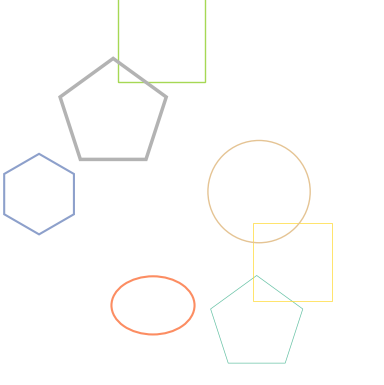[{"shape": "pentagon", "thickness": 0.5, "radius": 0.63, "center": [0.667, 0.159]}, {"shape": "oval", "thickness": 1.5, "radius": 0.54, "center": [0.397, 0.207]}, {"shape": "hexagon", "thickness": 1.5, "radius": 0.52, "center": [0.101, 0.496]}, {"shape": "square", "thickness": 1, "radius": 0.57, "center": [0.419, 0.9]}, {"shape": "square", "thickness": 0.5, "radius": 0.51, "center": [0.759, 0.32]}, {"shape": "circle", "thickness": 1, "radius": 0.66, "center": [0.673, 0.502]}, {"shape": "pentagon", "thickness": 2.5, "radius": 0.72, "center": [0.294, 0.703]}]